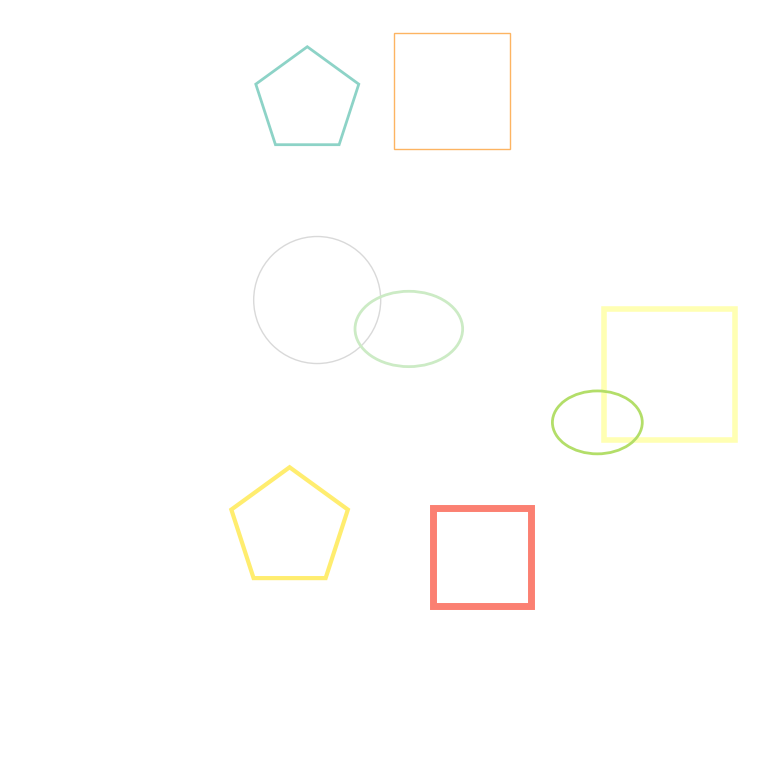[{"shape": "pentagon", "thickness": 1, "radius": 0.35, "center": [0.399, 0.869]}, {"shape": "square", "thickness": 2, "radius": 0.42, "center": [0.87, 0.513]}, {"shape": "square", "thickness": 2.5, "radius": 0.32, "center": [0.626, 0.277]}, {"shape": "square", "thickness": 0.5, "radius": 0.38, "center": [0.587, 0.882]}, {"shape": "oval", "thickness": 1, "radius": 0.29, "center": [0.776, 0.451]}, {"shape": "circle", "thickness": 0.5, "radius": 0.41, "center": [0.412, 0.61]}, {"shape": "oval", "thickness": 1, "radius": 0.35, "center": [0.531, 0.573]}, {"shape": "pentagon", "thickness": 1.5, "radius": 0.4, "center": [0.376, 0.314]}]